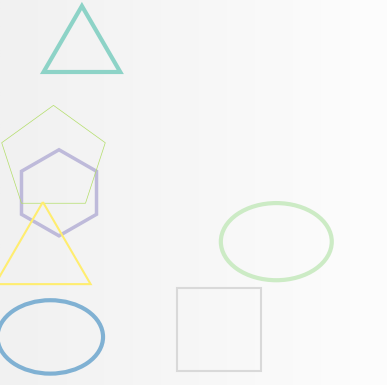[{"shape": "triangle", "thickness": 3, "radius": 0.57, "center": [0.211, 0.87]}, {"shape": "hexagon", "thickness": 2.5, "radius": 0.56, "center": [0.152, 0.499]}, {"shape": "oval", "thickness": 3, "radius": 0.68, "center": [0.13, 0.125]}, {"shape": "pentagon", "thickness": 0.5, "radius": 0.7, "center": [0.138, 0.586]}, {"shape": "square", "thickness": 1.5, "radius": 0.54, "center": [0.566, 0.144]}, {"shape": "oval", "thickness": 3, "radius": 0.72, "center": [0.713, 0.372]}, {"shape": "triangle", "thickness": 1.5, "radius": 0.71, "center": [0.111, 0.333]}]